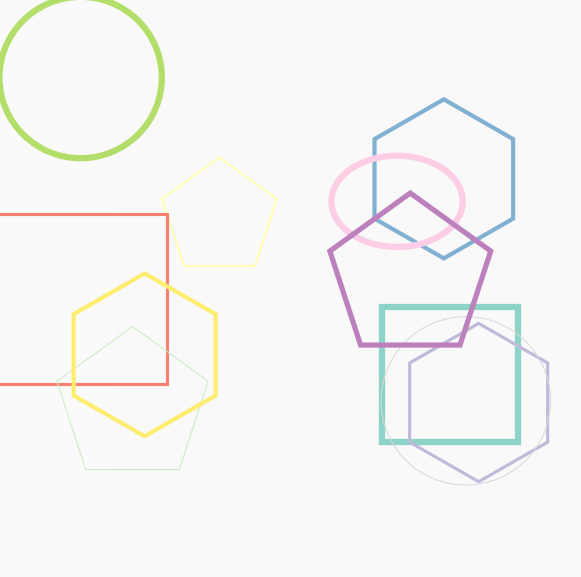[{"shape": "square", "thickness": 3, "radius": 0.58, "center": [0.774, 0.351]}, {"shape": "pentagon", "thickness": 1, "radius": 0.52, "center": [0.377, 0.623]}, {"shape": "hexagon", "thickness": 1.5, "radius": 0.69, "center": [0.824, 0.302]}, {"shape": "square", "thickness": 1.5, "radius": 0.74, "center": [0.139, 0.482]}, {"shape": "hexagon", "thickness": 2, "radius": 0.69, "center": [0.764, 0.689]}, {"shape": "circle", "thickness": 3, "radius": 0.7, "center": [0.139, 0.865]}, {"shape": "oval", "thickness": 3, "radius": 0.56, "center": [0.683, 0.65]}, {"shape": "circle", "thickness": 0.5, "radius": 0.73, "center": [0.801, 0.305]}, {"shape": "pentagon", "thickness": 2.5, "radius": 0.73, "center": [0.706, 0.519]}, {"shape": "pentagon", "thickness": 0.5, "radius": 0.68, "center": [0.228, 0.297]}, {"shape": "hexagon", "thickness": 2, "radius": 0.7, "center": [0.249, 0.385]}]